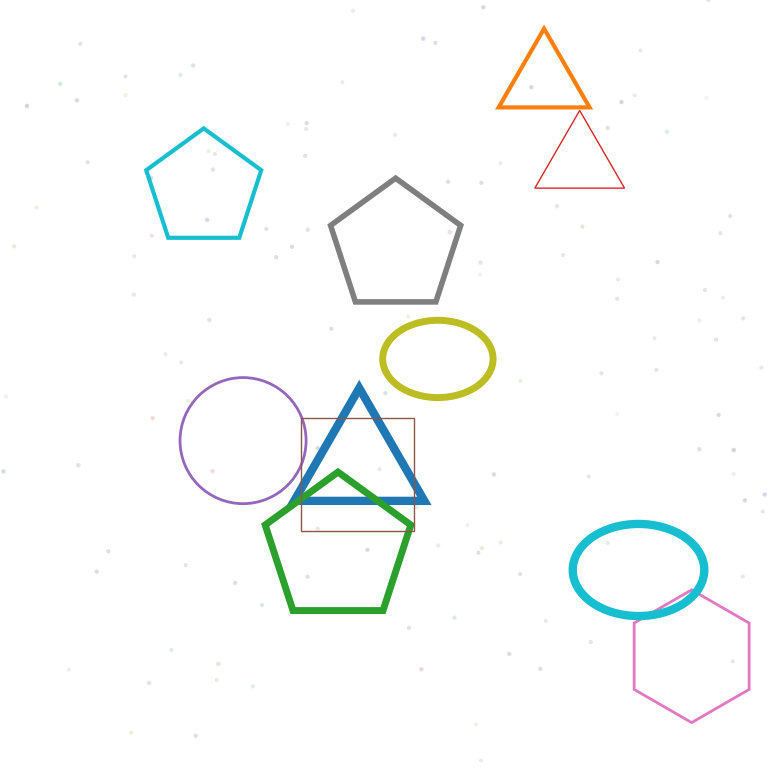[{"shape": "triangle", "thickness": 3, "radius": 0.49, "center": [0.467, 0.398]}, {"shape": "triangle", "thickness": 1.5, "radius": 0.34, "center": [0.707, 0.895]}, {"shape": "pentagon", "thickness": 2.5, "radius": 0.5, "center": [0.439, 0.287]}, {"shape": "triangle", "thickness": 0.5, "radius": 0.34, "center": [0.753, 0.789]}, {"shape": "circle", "thickness": 1, "radius": 0.41, "center": [0.316, 0.428]}, {"shape": "square", "thickness": 0.5, "radius": 0.37, "center": [0.464, 0.384]}, {"shape": "hexagon", "thickness": 1, "radius": 0.43, "center": [0.898, 0.148]}, {"shape": "pentagon", "thickness": 2, "radius": 0.44, "center": [0.514, 0.68]}, {"shape": "oval", "thickness": 2.5, "radius": 0.36, "center": [0.569, 0.534]}, {"shape": "oval", "thickness": 3, "radius": 0.43, "center": [0.829, 0.26]}, {"shape": "pentagon", "thickness": 1.5, "radius": 0.39, "center": [0.265, 0.755]}]